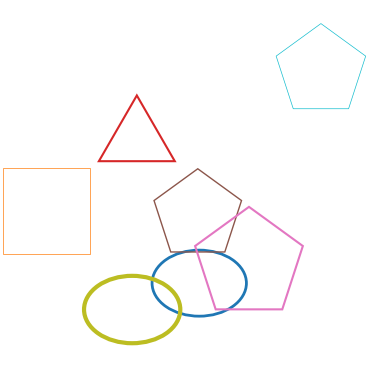[{"shape": "oval", "thickness": 2, "radius": 0.61, "center": [0.518, 0.265]}, {"shape": "square", "thickness": 0.5, "radius": 0.56, "center": [0.121, 0.452]}, {"shape": "triangle", "thickness": 1.5, "radius": 0.57, "center": [0.355, 0.638]}, {"shape": "pentagon", "thickness": 1, "radius": 0.6, "center": [0.514, 0.442]}, {"shape": "pentagon", "thickness": 1.5, "radius": 0.74, "center": [0.647, 0.316]}, {"shape": "oval", "thickness": 3, "radius": 0.63, "center": [0.343, 0.196]}, {"shape": "pentagon", "thickness": 0.5, "radius": 0.61, "center": [0.834, 0.816]}]